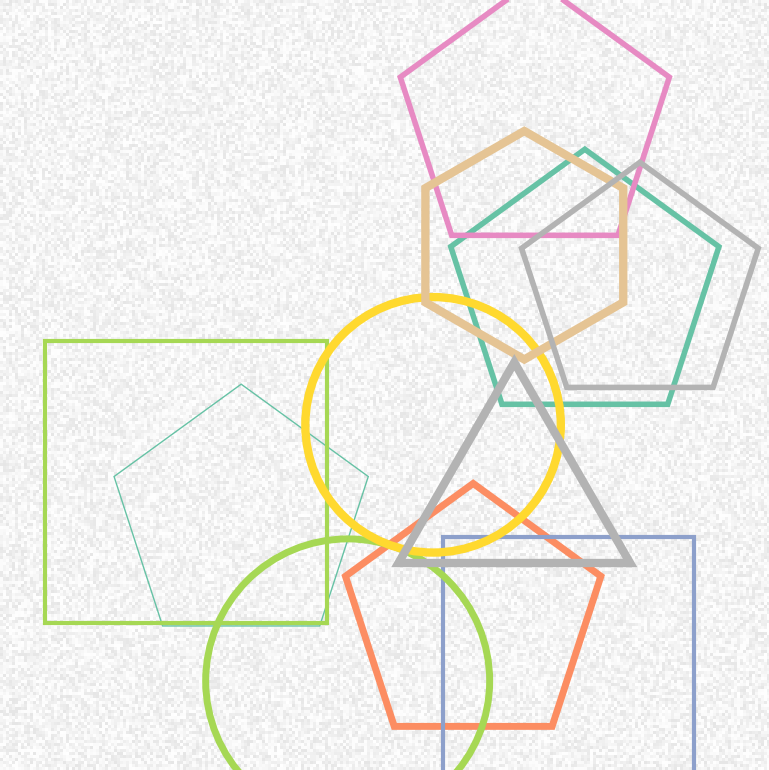[{"shape": "pentagon", "thickness": 2, "radius": 0.92, "center": [0.76, 0.623]}, {"shape": "pentagon", "thickness": 0.5, "radius": 0.87, "center": [0.313, 0.327]}, {"shape": "pentagon", "thickness": 2.5, "radius": 0.87, "center": [0.615, 0.198]}, {"shape": "square", "thickness": 1.5, "radius": 0.81, "center": [0.739, 0.139]}, {"shape": "pentagon", "thickness": 2, "radius": 0.92, "center": [0.695, 0.843]}, {"shape": "square", "thickness": 1.5, "radius": 0.92, "center": [0.241, 0.375]}, {"shape": "circle", "thickness": 2.5, "radius": 0.92, "center": [0.452, 0.116]}, {"shape": "circle", "thickness": 3, "radius": 0.83, "center": [0.562, 0.448]}, {"shape": "hexagon", "thickness": 3, "radius": 0.74, "center": [0.681, 0.682]}, {"shape": "triangle", "thickness": 3, "radius": 0.87, "center": [0.668, 0.356]}, {"shape": "pentagon", "thickness": 2, "radius": 0.81, "center": [0.831, 0.628]}]